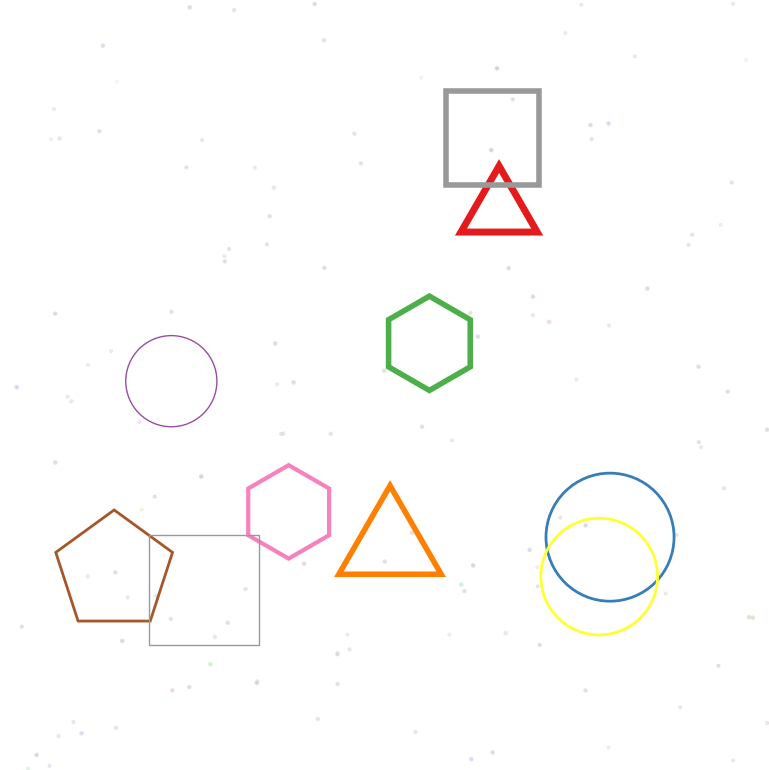[{"shape": "triangle", "thickness": 2.5, "radius": 0.29, "center": [0.648, 0.727]}, {"shape": "circle", "thickness": 1, "radius": 0.42, "center": [0.792, 0.302]}, {"shape": "hexagon", "thickness": 2, "radius": 0.31, "center": [0.558, 0.554]}, {"shape": "circle", "thickness": 0.5, "radius": 0.3, "center": [0.223, 0.505]}, {"shape": "triangle", "thickness": 2, "radius": 0.38, "center": [0.507, 0.293]}, {"shape": "circle", "thickness": 1, "radius": 0.38, "center": [0.778, 0.251]}, {"shape": "pentagon", "thickness": 1, "radius": 0.4, "center": [0.148, 0.258]}, {"shape": "hexagon", "thickness": 1.5, "radius": 0.3, "center": [0.375, 0.335]}, {"shape": "square", "thickness": 2, "radius": 0.3, "center": [0.639, 0.821]}, {"shape": "square", "thickness": 0.5, "radius": 0.36, "center": [0.265, 0.234]}]